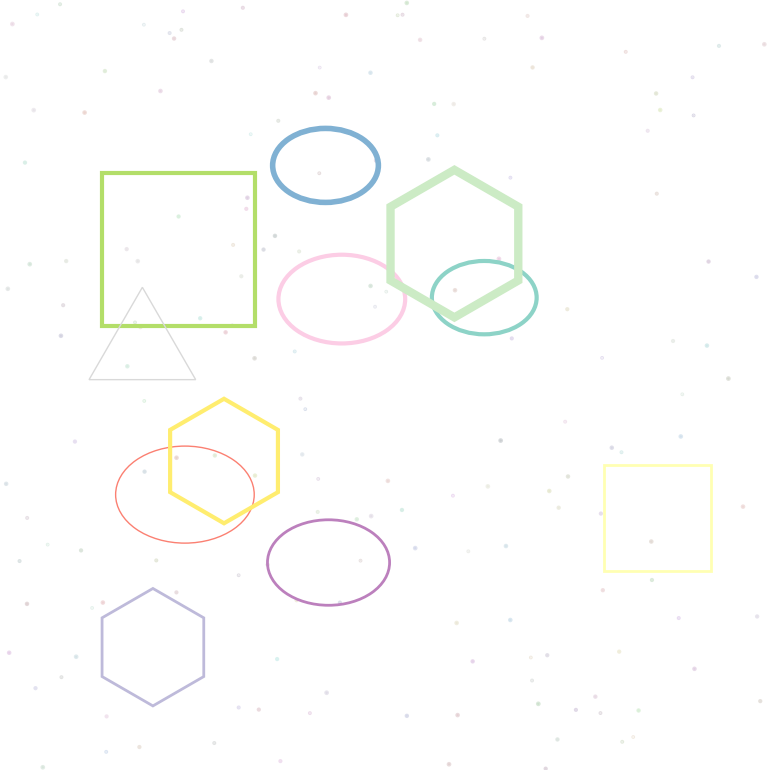[{"shape": "oval", "thickness": 1.5, "radius": 0.34, "center": [0.629, 0.613]}, {"shape": "square", "thickness": 1, "radius": 0.35, "center": [0.854, 0.327]}, {"shape": "hexagon", "thickness": 1, "radius": 0.38, "center": [0.199, 0.159]}, {"shape": "oval", "thickness": 0.5, "radius": 0.45, "center": [0.24, 0.358]}, {"shape": "oval", "thickness": 2, "radius": 0.34, "center": [0.423, 0.785]}, {"shape": "square", "thickness": 1.5, "radius": 0.5, "center": [0.232, 0.676]}, {"shape": "oval", "thickness": 1.5, "radius": 0.41, "center": [0.444, 0.612]}, {"shape": "triangle", "thickness": 0.5, "radius": 0.4, "center": [0.185, 0.547]}, {"shape": "oval", "thickness": 1, "radius": 0.4, "center": [0.427, 0.269]}, {"shape": "hexagon", "thickness": 3, "radius": 0.48, "center": [0.59, 0.684]}, {"shape": "hexagon", "thickness": 1.5, "radius": 0.4, "center": [0.291, 0.401]}]